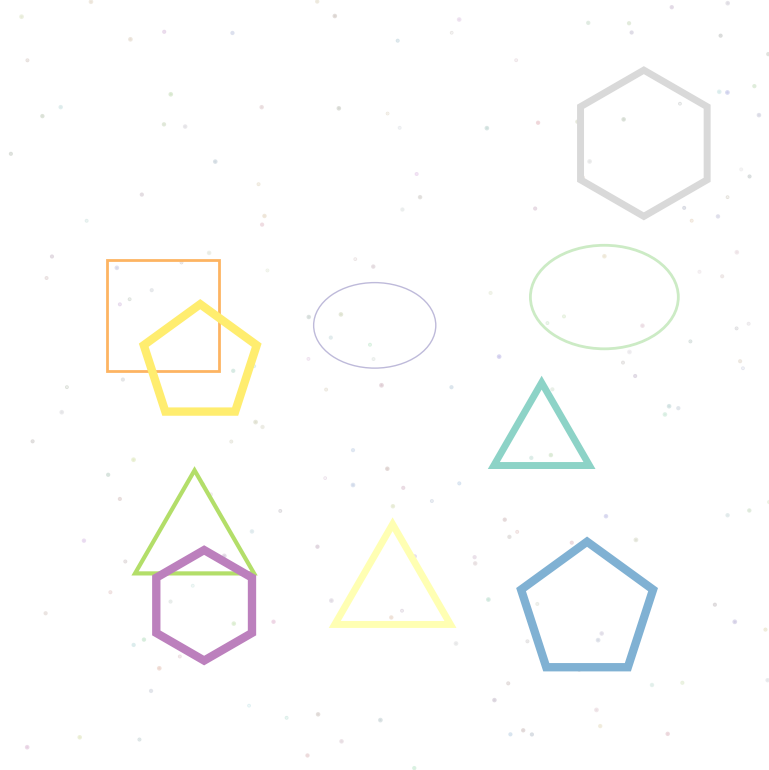[{"shape": "triangle", "thickness": 2.5, "radius": 0.36, "center": [0.703, 0.431]}, {"shape": "triangle", "thickness": 2.5, "radius": 0.43, "center": [0.51, 0.232]}, {"shape": "oval", "thickness": 0.5, "radius": 0.4, "center": [0.487, 0.577]}, {"shape": "pentagon", "thickness": 3, "radius": 0.45, "center": [0.762, 0.206]}, {"shape": "square", "thickness": 1, "radius": 0.36, "center": [0.212, 0.59]}, {"shape": "triangle", "thickness": 1.5, "radius": 0.45, "center": [0.253, 0.3]}, {"shape": "hexagon", "thickness": 2.5, "radius": 0.47, "center": [0.836, 0.814]}, {"shape": "hexagon", "thickness": 3, "radius": 0.36, "center": [0.265, 0.214]}, {"shape": "oval", "thickness": 1, "radius": 0.48, "center": [0.785, 0.614]}, {"shape": "pentagon", "thickness": 3, "radius": 0.39, "center": [0.26, 0.528]}]